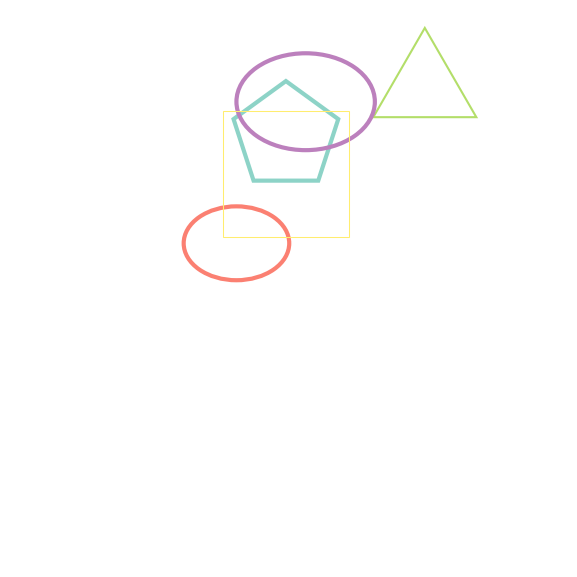[{"shape": "pentagon", "thickness": 2, "radius": 0.48, "center": [0.495, 0.763]}, {"shape": "oval", "thickness": 2, "radius": 0.46, "center": [0.409, 0.578]}, {"shape": "triangle", "thickness": 1, "radius": 0.52, "center": [0.736, 0.848]}, {"shape": "oval", "thickness": 2, "radius": 0.6, "center": [0.529, 0.823]}, {"shape": "square", "thickness": 0.5, "radius": 0.55, "center": [0.496, 0.698]}]